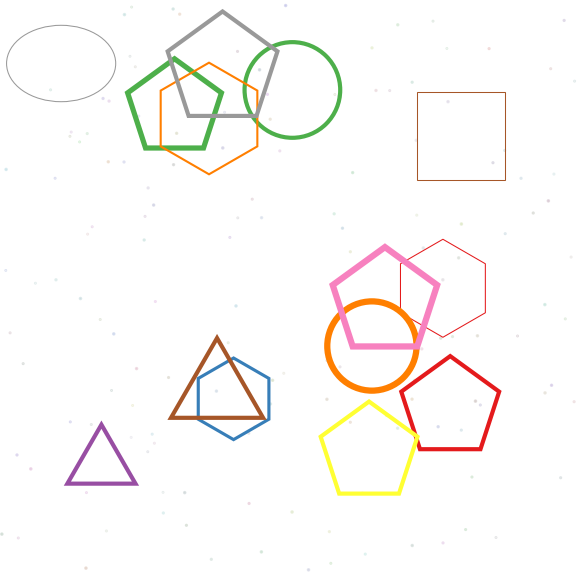[{"shape": "hexagon", "thickness": 0.5, "radius": 0.42, "center": [0.767, 0.5]}, {"shape": "pentagon", "thickness": 2, "radius": 0.45, "center": [0.78, 0.293]}, {"shape": "hexagon", "thickness": 1.5, "radius": 0.35, "center": [0.404, 0.309]}, {"shape": "circle", "thickness": 2, "radius": 0.41, "center": [0.506, 0.843]}, {"shape": "pentagon", "thickness": 2.5, "radius": 0.43, "center": [0.302, 0.812]}, {"shape": "triangle", "thickness": 2, "radius": 0.34, "center": [0.176, 0.196]}, {"shape": "hexagon", "thickness": 1, "radius": 0.48, "center": [0.362, 0.794]}, {"shape": "circle", "thickness": 3, "radius": 0.39, "center": [0.644, 0.4]}, {"shape": "pentagon", "thickness": 2, "radius": 0.44, "center": [0.639, 0.216]}, {"shape": "square", "thickness": 0.5, "radius": 0.38, "center": [0.798, 0.763]}, {"shape": "triangle", "thickness": 2, "radius": 0.46, "center": [0.376, 0.322]}, {"shape": "pentagon", "thickness": 3, "radius": 0.48, "center": [0.667, 0.476]}, {"shape": "pentagon", "thickness": 2, "radius": 0.5, "center": [0.385, 0.879]}, {"shape": "oval", "thickness": 0.5, "radius": 0.47, "center": [0.106, 0.889]}]